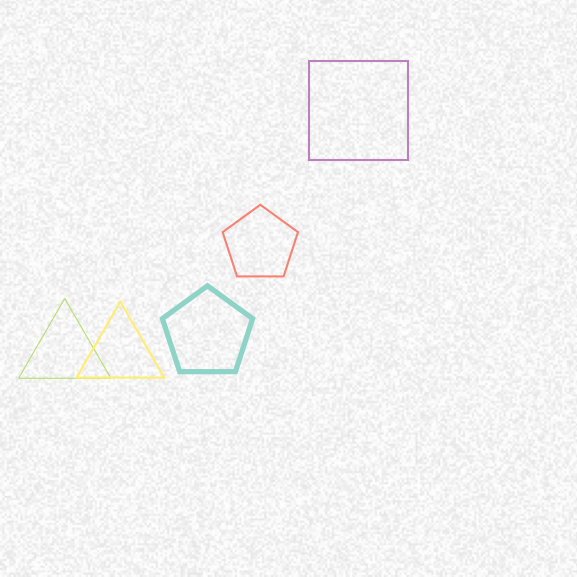[{"shape": "pentagon", "thickness": 2.5, "radius": 0.41, "center": [0.359, 0.422]}, {"shape": "pentagon", "thickness": 1, "radius": 0.34, "center": [0.451, 0.576]}, {"shape": "triangle", "thickness": 0.5, "radius": 0.46, "center": [0.112, 0.39]}, {"shape": "square", "thickness": 1, "radius": 0.43, "center": [0.621, 0.808]}, {"shape": "triangle", "thickness": 1, "radius": 0.44, "center": [0.208, 0.389]}]